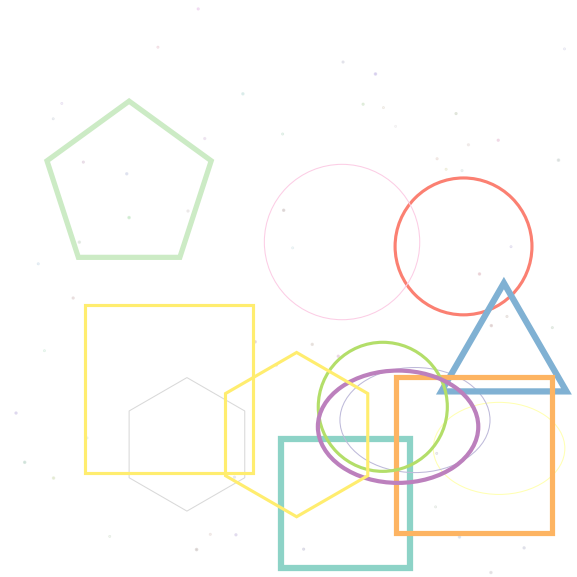[{"shape": "square", "thickness": 3, "radius": 0.56, "center": [0.599, 0.127]}, {"shape": "oval", "thickness": 0.5, "radius": 0.57, "center": [0.864, 0.223]}, {"shape": "oval", "thickness": 0.5, "radius": 0.65, "center": [0.719, 0.272]}, {"shape": "circle", "thickness": 1.5, "radius": 0.59, "center": [0.803, 0.572]}, {"shape": "triangle", "thickness": 3, "radius": 0.63, "center": [0.873, 0.384]}, {"shape": "square", "thickness": 2.5, "radius": 0.68, "center": [0.821, 0.21]}, {"shape": "circle", "thickness": 1.5, "radius": 0.56, "center": [0.663, 0.295]}, {"shape": "circle", "thickness": 0.5, "radius": 0.67, "center": [0.592, 0.58]}, {"shape": "hexagon", "thickness": 0.5, "radius": 0.58, "center": [0.324, 0.23]}, {"shape": "oval", "thickness": 2, "radius": 0.69, "center": [0.689, 0.26]}, {"shape": "pentagon", "thickness": 2.5, "radius": 0.75, "center": [0.224, 0.674]}, {"shape": "hexagon", "thickness": 1.5, "radius": 0.71, "center": [0.514, 0.247]}, {"shape": "square", "thickness": 1.5, "radius": 0.73, "center": [0.293, 0.326]}]